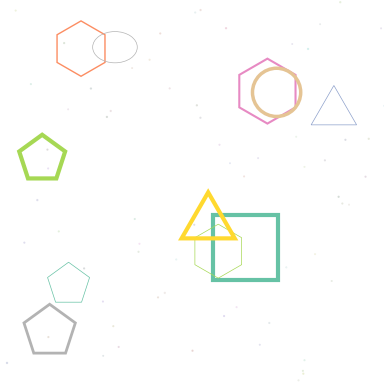[{"shape": "pentagon", "thickness": 0.5, "radius": 0.29, "center": [0.178, 0.261]}, {"shape": "square", "thickness": 3, "radius": 0.42, "center": [0.637, 0.357]}, {"shape": "hexagon", "thickness": 1, "radius": 0.36, "center": [0.21, 0.874]}, {"shape": "triangle", "thickness": 0.5, "radius": 0.34, "center": [0.867, 0.71]}, {"shape": "hexagon", "thickness": 1.5, "radius": 0.42, "center": [0.695, 0.763]}, {"shape": "pentagon", "thickness": 3, "radius": 0.31, "center": [0.11, 0.587]}, {"shape": "hexagon", "thickness": 0.5, "radius": 0.35, "center": [0.567, 0.348]}, {"shape": "triangle", "thickness": 3, "radius": 0.4, "center": [0.541, 0.421]}, {"shape": "circle", "thickness": 2.5, "radius": 0.31, "center": [0.718, 0.76]}, {"shape": "pentagon", "thickness": 2, "radius": 0.35, "center": [0.129, 0.14]}, {"shape": "oval", "thickness": 0.5, "radius": 0.29, "center": [0.299, 0.877]}]